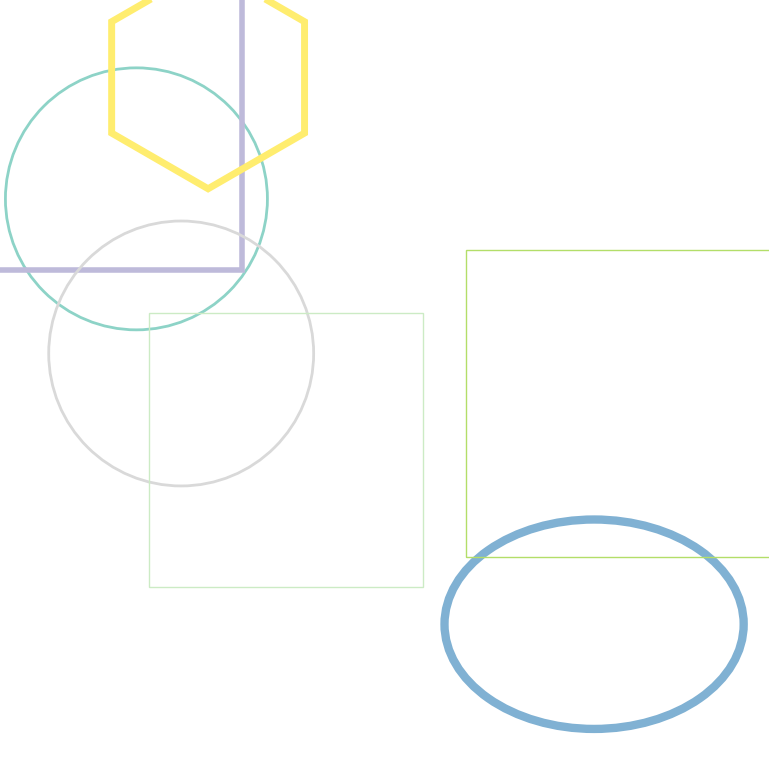[{"shape": "circle", "thickness": 1, "radius": 0.85, "center": [0.177, 0.742]}, {"shape": "square", "thickness": 2, "radius": 0.95, "center": [0.124, 0.84]}, {"shape": "oval", "thickness": 3, "radius": 0.97, "center": [0.772, 0.189]}, {"shape": "square", "thickness": 0.5, "radius": 1.0, "center": [0.804, 0.476]}, {"shape": "circle", "thickness": 1, "radius": 0.86, "center": [0.235, 0.541]}, {"shape": "square", "thickness": 0.5, "radius": 0.89, "center": [0.372, 0.416]}, {"shape": "hexagon", "thickness": 2.5, "radius": 0.72, "center": [0.27, 0.899]}]